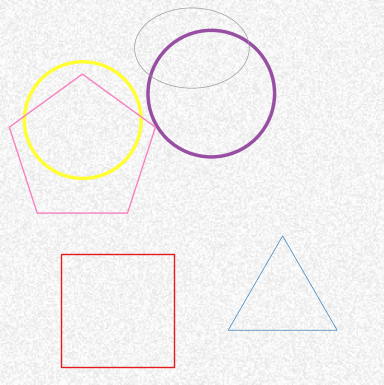[{"shape": "square", "thickness": 1, "radius": 0.73, "center": [0.305, 0.194]}, {"shape": "triangle", "thickness": 0.5, "radius": 0.82, "center": [0.734, 0.224]}, {"shape": "circle", "thickness": 2.5, "radius": 0.82, "center": [0.549, 0.757]}, {"shape": "circle", "thickness": 2.5, "radius": 0.76, "center": [0.215, 0.688]}, {"shape": "pentagon", "thickness": 1, "radius": 1.0, "center": [0.214, 0.608]}, {"shape": "oval", "thickness": 0.5, "radius": 0.74, "center": [0.498, 0.875]}]